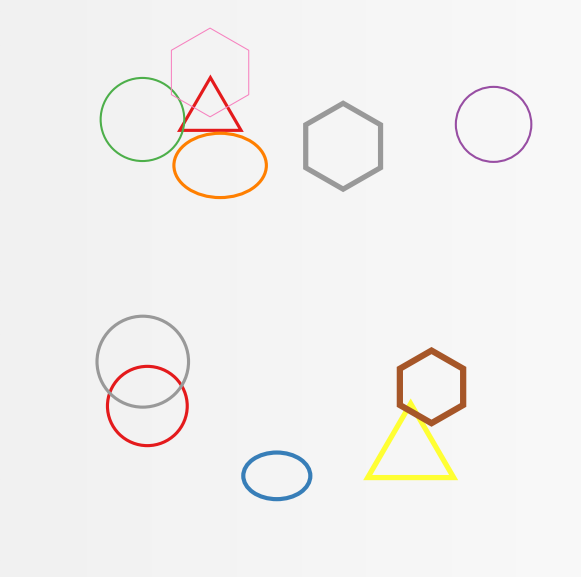[{"shape": "circle", "thickness": 1.5, "radius": 0.34, "center": [0.253, 0.296]}, {"shape": "triangle", "thickness": 1.5, "radius": 0.3, "center": [0.362, 0.804]}, {"shape": "oval", "thickness": 2, "radius": 0.29, "center": [0.476, 0.175]}, {"shape": "circle", "thickness": 1, "radius": 0.36, "center": [0.245, 0.792]}, {"shape": "circle", "thickness": 1, "radius": 0.32, "center": [0.849, 0.784]}, {"shape": "oval", "thickness": 1.5, "radius": 0.4, "center": [0.379, 0.713]}, {"shape": "triangle", "thickness": 2.5, "radius": 0.43, "center": [0.707, 0.215]}, {"shape": "hexagon", "thickness": 3, "radius": 0.31, "center": [0.742, 0.329]}, {"shape": "hexagon", "thickness": 0.5, "radius": 0.38, "center": [0.361, 0.874]}, {"shape": "hexagon", "thickness": 2.5, "radius": 0.37, "center": [0.59, 0.746]}, {"shape": "circle", "thickness": 1.5, "radius": 0.39, "center": [0.246, 0.373]}]